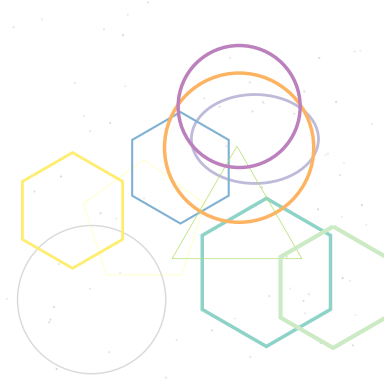[{"shape": "hexagon", "thickness": 2.5, "radius": 0.96, "center": [0.692, 0.292]}, {"shape": "pentagon", "thickness": 0.5, "radius": 0.83, "center": [0.374, 0.42]}, {"shape": "oval", "thickness": 2, "radius": 0.83, "center": [0.662, 0.639]}, {"shape": "hexagon", "thickness": 1.5, "radius": 0.72, "center": [0.469, 0.564]}, {"shape": "circle", "thickness": 2.5, "radius": 0.97, "center": [0.621, 0.616]}, {"shape": "triangle", "thickness": 0.5, "radius": 0.97, "center": [0.616, 0.425]}, {"shape": "circle", "thickness": 1, "radius": 0.96, "center": [0.238, 0.222]}, {"shape": "circle", "thickness": 2.5, "radius": 0.79, "center": [0.621, 0.723]}, {"shape": "hexagon", "thickness": 3, "radius": 0.79, "center": [0.865, 0.254]}, {"shape": "hexagon", "thickness": 2, "radius": 0.75, "center": [0.188, 0.453]}]